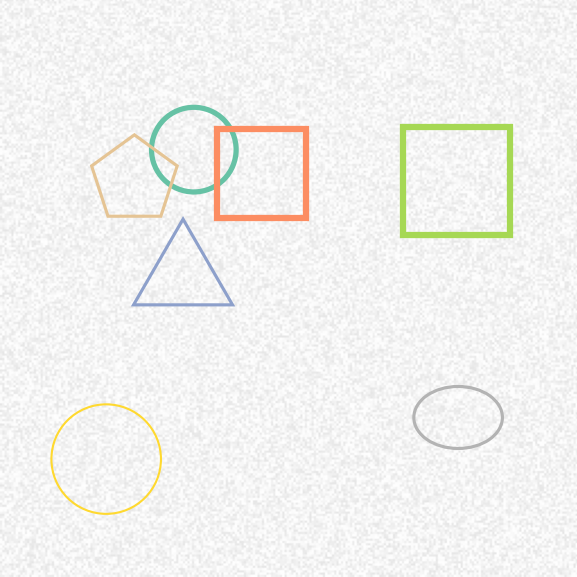[{"shape": "circle", "thickness": 2.5, "radius": 0.37, "center": [0.336, 0.74]}, {"shape": "square", "thickness": 3, "radius": 0.38, "center": [0.453, 0.698]}, {"shape": "triangle", "thickness": 1.5, "radius": 0.49, "center": [0.317, 0.521]}, {"shape": "square", "thickness": 3, "radius": 0.47, "center": [0.79, 0.685]}, {"shape": "circle", "thickness": 1, "radius": 0.47, "center": [0.184, 0.204]}, {"shape": "pentagon", "thickness": 1.5, "radius": 0.39, "center": [0.233, 0.688]}, {"shape": "oval", "thickness": 1.5, "radius": 0.38, "center": [0.793, 0.276]}]